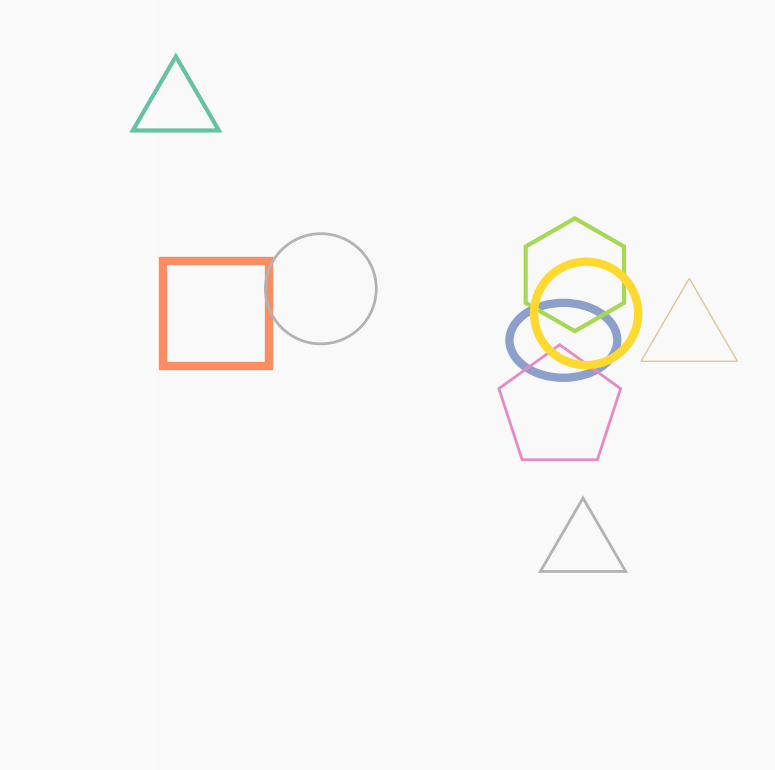[{"shape": "triangle", "thickness": 1.5, "radius": 0.32, "center": [0.227, 0.863]}, {"shape": "square", "thickness": 3, "radius": 0.34, "center": [0.279, 0.593]}, {"shape": "oval", "thickness": 3, "radius": 0.35, "center": [0.727, 0.558]}, {"shape": "pentagon", "thickness": 1, "radius": 0.41, "center": [0.722, 0.47]}, {"shape": "hexagon", "thickness": 1.5, "radius": 0.37, "center": [0.742, 0.643]}, {"shape": "circle", "thickness": 3, "radius": 0.34, "center": [0.756, 0.593]}, {"shape": "triangle", "thickness": 0.5, "radius": 0.36, "center": [0.889, 0.567]}, {"shape": "circle", "thickness": 1, "radius": 0.36, "center": [0.414, 0.625]}, {"shape": "triangle", "thickness": 1, "radius": 0.32, "center": [0.752, 0.29]}]